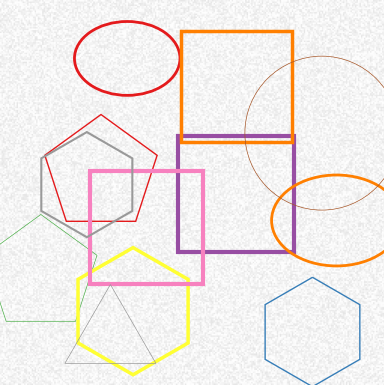[{"shape": "oval", "thickness": 2, "radius": 0.69, "center": [0.33, 0.848]}, {"shape": "pentagon", "thickness": 1, "radius": 0.77, "center": [0.262, 0.549]}, {"shape": "hexagon", "thickness": 1, "radius": 0.71, "center": [0.812, 0.138]}, {"shape": "pentagon", "thickness": 0.5, "radius": 0.77, "center": [0.106, 0.29]}, {"shape": "square", "thickness": 3, "radius": 0.75, "center": [0.614, 0.495]}, {"shape": "square", "thickness": 2.5, "radius": 0.72, "center": [0.614, 0.775]}, {"shape": "oval", "thickness": 2, "radius": 0.84, "center": [0.874, 0.427]}, {"shape": "hexagon", "thickness": 2.5, "radius": 0.83, "center": [0.346, 0.192]}, {"shape": "circle", "thickness": 0.5, "radius": 1.0, "center": [0.836, 0.654]}, {"shape": "square", "thickness": 3, "radius": 0.73, "center": [0.38, 0.409]}, {"shape": "hexagon", "thickness": 1.5, "radius": 0.68, "center": [0.226, 0.52]}, {"shape": "triangle", "thickness": 0.5, "radius": 0.68, "center": [0.287, 0.125]}]